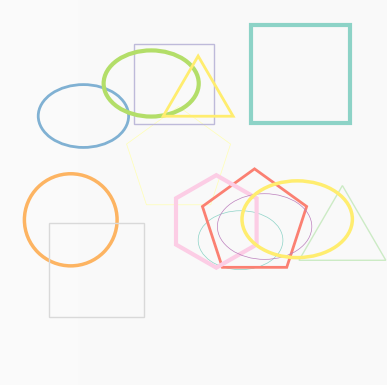[{"shape": "oval", "thickness": 0.5, "radius": 0.55, "center": [0.621, 0.376]}, {"shape": "square", "thickness": 3, "radius": 0.63, "center": [0.775, 0.807]}, {"shape": "pentagon", "thickness": 0.5, "radius": 0.71, "center": [0.461, 0.582]}, {"shape": "square", "thickness": 1, "radius": 0.52, "center": [0.449, 0.781]}, {"shape": "pentagon", "thickness": 2, "radius": 0.71, "center": [0.657, 0.42]}, {"shape": "oval", "thickness": 2, "radius": 0.58, "center": [0.215, 0.699]}, {"shape": "circle", "thickness": 2.5, "radius": 0.6, "center": [0.183, 0.429]}, {"shape": "oval", "thickness": 3, "radius": 0.61, "center": [0.39, 0.783]}, {"shape": "hexagon", "thickness": 3, "radius": 0.6, "center": [0.558, 0.425]}, {"shape": "square", "thickness": 1, "radius": 0.61, "center": [0.249, 0.299]}, {"shape": "oval", "thickness": 0.5, "radius": 0.61, "center": [0.683, 0.412]}, {"shape": "triangle", "thickness": 1, "radius": 0.65, "center": [0.884, 0.389]}, {"shape": "oval", "thickness": 2.5, "radius": 0.71, "center": [0.767, 0.431]}, {"shape": "triangle", "thickness": 2, "radius": 0.52, "center": [0.511, 0.75]}]